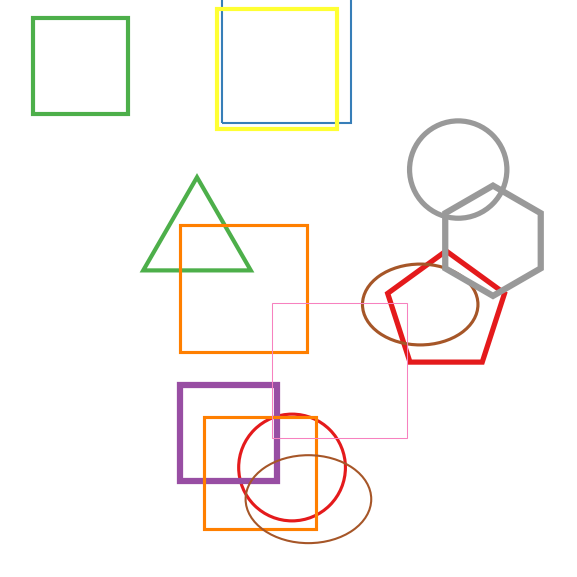[{"shape": "circle", "thickness": 1.5, "radius": 0.46, "center": [0.506, 0.19]}, {"shape": "pentagon", "thickness": 2.5, "radius": 0.53, "center": [0.772, 0.458]}, {"shape": "square", "thickness": 1, "radius": 0.56, "center": [0.496, 0.897]}, {"shape": "triangle", "thickness": 2, "radius": 0.54, "center": [0.341, 0.585]}, {"shape": "square", "thickness": 2, "radius": 0.41, "center": [0.139, 0.885]}, {"shape": "square", "thickness": 3, "radius": 0.42, "center": [0.396, 0.25]}, {"shape": "square", "thickness": 1.5, "radius": 0.48, "center": [0.45, 0.18]}, {"shape": "square", "thickness": 1.5, "radius": 0.55, "center": [0.422, 0.5]}, {"shape": "square", "thickness": 2, "radius": 0.52, "center": [0.48, 0.88]}, {"shape": "oval", "thickness": 1.5, "radius": 0.5, "center": [0.728, 0.472]}, {"shape": "oval", "thickness": 1, "radius": 0.54, "center": [0.534, 0.135]}, {"shape": "square", "thickness": 0.5, "radius": 0.59, "center": [0.587, 0.358]}, {"shape": "circle", "thickness": 2.5, "radius": 0.42, "center": [0.793, 0.706]}, {"shape": "hexagon", "thickness": 3, "radius": 0.48, "center": [0.854, 0.582]}]